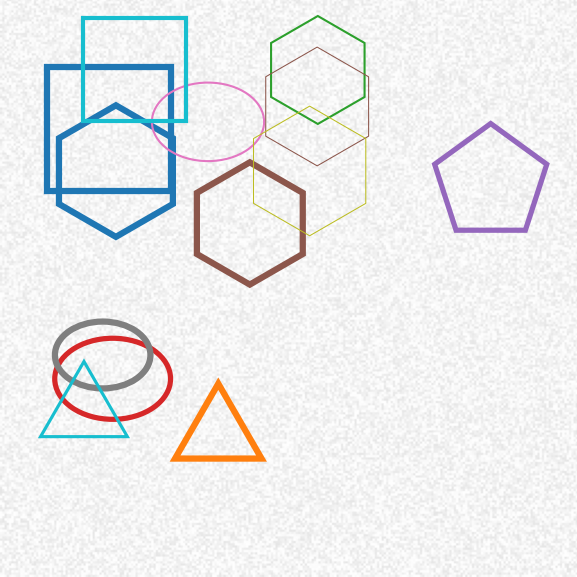[{"shape": "hexagon", "thickness": 3, "radius": 0.57, "center": [0.201, 0.703]}, {"shape": "square", "thickness": 3, "radius": 0.54, "center": [0.189, 0.776]}, {"shape": "triangle", "thickness": 3, "radius": 0.43, "center": [0.378, 0.248]}, {"shape": "hexagon", "thickness": 1, "radius": 0.47, "center": [0.55, 0.878]}, {"shape": "oval", "thickness": 2.5, "radius": 0.5, "center": [0.195, 0.343]}, {"shape": "pentagon", "thickness": 2.5, "radius": 0.51, "center": [0.85, 0.683]}, {"shape": "hexagon", "thickness": 0.5, "radius": 0.51, "center": [0.549, 0.815]}, {"shape": "hexagon", "thickness": 3, "radius": 0.53, "center": [0.433, 0.612]}, {"shape": "oval", "thickness": 1, "radius": 0.49, "center": [0.36, 0.788]}, {"shape": "oval", "thickness": 3, "radius": 0.41, "center": [0.178, 0.384]}, {"shape": "hexagon", "thickness": 0.5, "radius": 0.56, "center": [0.536, 0.703]}, {"shape": "triangle", "thickness": 1.5, "radius": 0.43, "center": [0.145, 0.286]}, {"shape": "square", "thickness": 2, "radius": 0.45, "center": [0.233, 0.879]}]